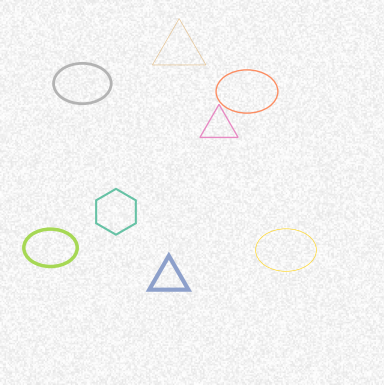[{"shape": "hexagon", "thickness": 1.5, "radius": 0.3, "center": [0.301, 0.45]}, {"shape": "oval", "thickness": 1, "radius": 0.4, "center": [0.641, 0.762]}, {"shape": "triangle", "thickness": 3, "radius": 0.29, "center": [0.439, 0.277]}, {"shape": "triangle", "thickness": 1, "radius": 0.29, "center": [0.569, 0.672]}, {"shape": "oval", "thickness": 2.5, "radius": 0.35, "center": [0.131, 0.356]}, {"shape": "oval", "thickness": 0.5, "radius": 0.39, "center": [0.743, 0.35]}, {"shape": "triangle", "thickness": 0.5, "radius": 0.4, "center": [0.465, 0.871]}, {"shape": "oval", "thickness": 2, "radius": 0.37, "center": [0.214, 0.783]}]